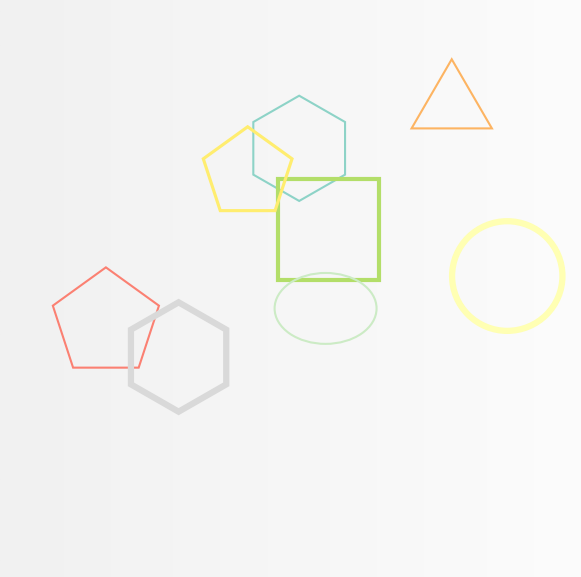[{"shape": "hexagon", "thickness": 1, "radius": 0.46, "center": [0.515, 0.742]}, {"shape": "circle", "thickness": 3, "radius": 0.47, "center": [0.873, 0.521]}, {"shape": "pentagon", "thickness": 1, "radius": 0.48, "center": [0.182, 0.44]}, {"shape": "triangle", "thickness": 1, "radius": 0.4, "center": [0.777, 0.817]}, {"shape": "square", "thickness": 2, "radius": 0.44, "center": [0.565, 0.601]}, {"shape": "hexagon", "thickness": 3, "radius": 0.47, "center": [0.307, 0.381]}, {"shape": "oval", "thickness": 1, "radius": 0.44, "center": [0.56, 0.465]}, {"shape": "pentagon", "thickness": 1.5, "radius": 0.4, "center": [0.426, 0.699]}]